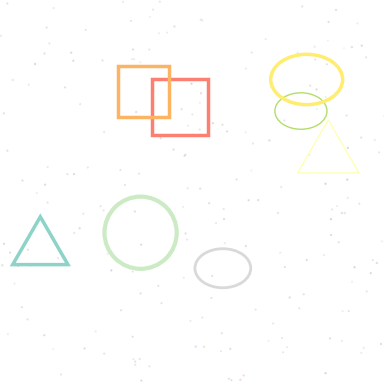[{"shape": "triangle", "thickness": 2.5, "radius": 0.41, "center": [0.105, 0.354]}, {"shape": "triangle", "thickness": 1, "radius": 0.46, "center": [0.853, 0.597]}, {"shape": "square", "thickness": 2.5, "radius": 0.36, "center": [0.468, 0.721]}, {"shape": "square", "thickness": 2.5, "radius": 0.33, "center": [0.372, 0.762]}, {"shape": "oval", "thickness": 1, "radius": 0.34, "center": [0.782, 0.712]}, {"shape": "oval", "thickness": 2, "radius": 0.36, "center": [0.579, 0.303]}, {"shape": "circle", "thickness": 3, "radius": 0.47, "center": [0.365, 0.396]}, {"shape": "oval", "thickness": 2.5, "radius": 0.47, "center": [0.797, 0.794]}]